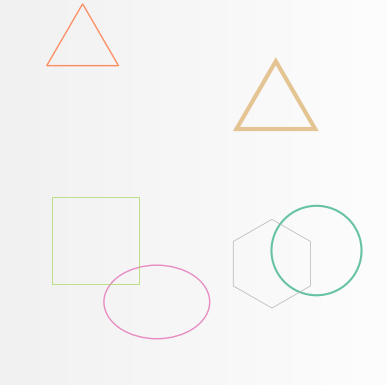[{"shape": "circle", "thickness": 1.5, "radius": 0.58, "center": [0.817, 0.349]}, {"shape": "triangle", "thickness": 1, "radius": 0.53, "center": [0.213, 0.883]}, {"shape": "oval", "thickness": 1, "radius": 0.68, "center": [0.405, 0.216]}, {"shape": "square", "thickness": 0.5, "radius": 0.57, "center": [0.246, 0.375]}, {"shape": "triangle", "thickness": 3, "radius": 0.59, "center": [0.712, 0.724]}, {"shape": "hexagon", "thickness": 0.5, "radius": 0.58, "center": [0.702, 0.315]}]